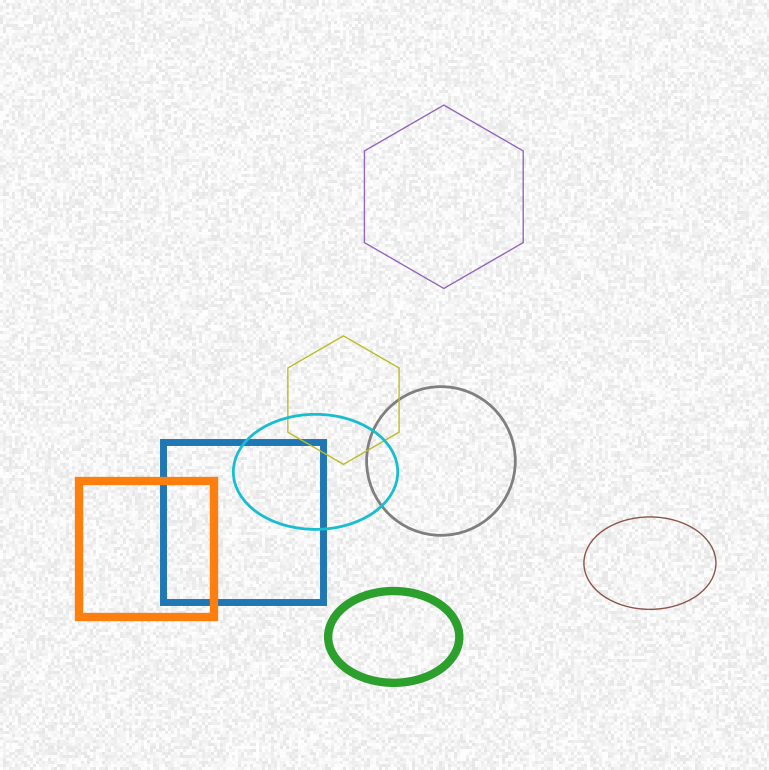[{"shape": "square", "thickness": 2.5, "radius": 0.52, "center": [0.315, 0.322]}, {"shape": "square", "thickness": 3, "radius": 0.44, "center": [0.19, 0.287]}, {"shape": "oval", "thickness": 3, "radius": 0.43, "center": [0.511, 0.173]}, {"shape": "hexagon", "thickness": 0.5, "radius": 0.6, "center": [0.576, 0.744]}, {"shape": "oval", "thickness": 0.5, "radius": 0.43, "center": [0.844, 0.269]}, {"shape": "circle", "thickness": 1, "radius": 0.48, "center": [0.573, 0.401]}, {"shape": "hexagon", "thickness": 0.5, "radius": 0.42, "center": [0.446, 0.48]}, {"shape": "oval", "thickness": 1, "radius": 0.53, "center": [0.41, 0.387]}]